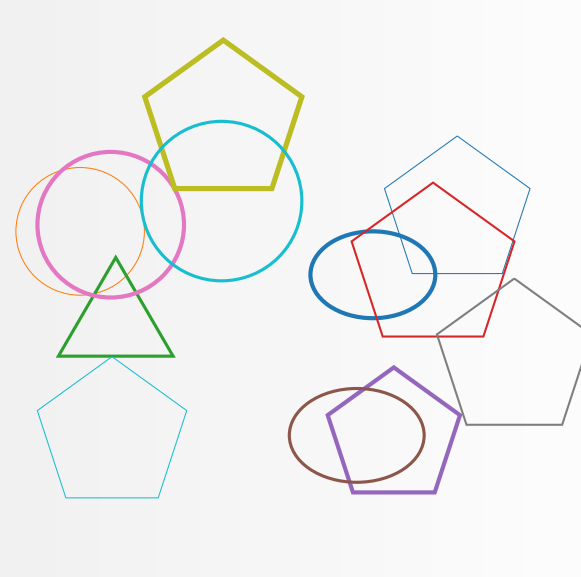[{"shape": "pentagon", "thickness": 0.5, "radius": 0.66, "center": [0.787, 0.632]}, {"shape": "oval", "thickness": 2, "radius": 0.54, "center": [0.641, 0.523]}, {"shape": "circle", "thickness": 0.5, "radius": 0.55, "center": [0.138, 0.599]}, {"shape": "triangle", "thickness": 1.5, "radius": 0.57, "center": [0.199, 0.439]}, {"shape": "pentagon", "thickness": 1, "radius": 0.74, "center": [0.745, 0.536]}, {"shape": "pentagon", "thickness": 2, "radius": 0.6, "center": [0.678, 0.243]}, {"shape": "oval", "thickness": 1.5, "radius": 0.58, "center": [0.614, 0.245]}, {"shape": "circle", "thickness": 2, "radius": 0.63, "center": [0.19, 0.61]}, {"shape": "pentagon", "thickness": 1, "radius": 0.7, "center": [0.885, 0.377]}, {"shape": "pentagon", "thickness": 2.5, "radius": 0.71, "center": [0.384, 0.788]}, {"shape": "circle", "thickness": 1.5, "radius": 0.69, "center": [0.381, 0.651]}, {"shape": "pentagon", "thickness": 0.5, "radius": 0.68, "center": [0.193, 0.246]}]